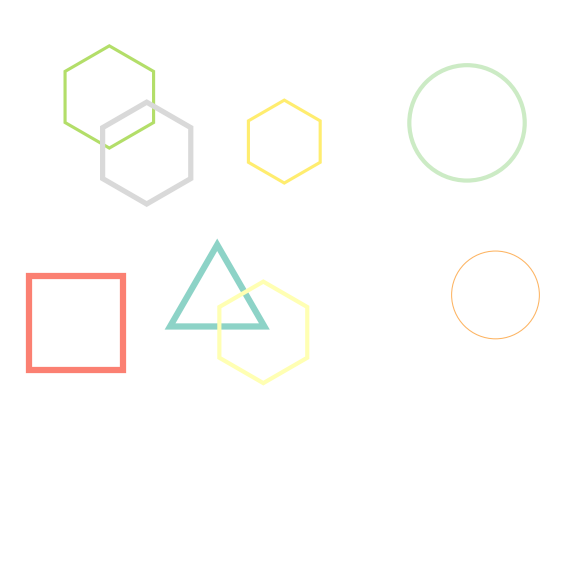[{"shape": "triangle", "thickness": 3, "radius": 0.47, "center": [0.376, 0.481]}, {"shape": "hexagon", "thickness": 2, "radius": 0.44, "center": [0.456, 0.424]}, {"shape": "square", "thickness": 3, "radius": 0.41, "center": [0.132, 0.44]}, {"shape": "circle", "thickness": 0.5, "radius": 0.38, "center": [0.858, 0.488]}, {"shape": "hexagon", "thickness": 1.5, "radius": 0.44, "center": [0.189, 0.831]}, {"shape": "hexagon", "thickness": 2.5, "radius": 0.44, "center": [0.254, 0.734]}, {"shape": "circle", "thickness": 2, "radius": 0.5, "center": [0.809, 0.786]}, {"shape": "hexagon", "thickness": 1.5, "radius": 0.36, "center": [0.492, 0.754]}]